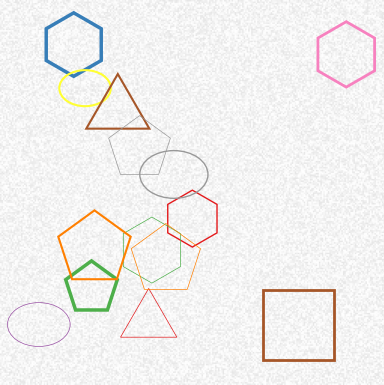[{"shape": "triangle", "thickness": 0.5, "radius": 0.42, "center": [0.386, 0.166]}, {"shape": "hexagon", "thickness": 1, "radius": 0.37, "center": [0.5, 0.432]}, {"shape": "hexagon", "thickness": 2.5, "radius": 0.41, "center": [0.192, 0.884]}, {"shape": "hexagon", "thickness": 0.5, "radius": 0.43, "center": [0.395, 0.35]}, {"shape": "pentagon", "thickness": 2.5, "radius": 0.35, "center": [0.238, 0.252]}, {"shape": "oval", "thickness": 0.5, "radius": 0.41, "center": [0.101, 0.157]}, {"shape": "pentagon", "thickness": 0.5, "radius": 0.47, "center": [0.431, 0.325]}, {"shape": "pentagon", "thickness": 1.5, "radius": 0.49, "center": [0.245, 0.355]}, {"shape": "oval", "thickness": 1.5, "radius": 0.33, "center": [0.221, 0.771]}, {"shape": "triangle", "thickness": 1.5, "radius": 0.47, "center": [0.306, 0.713]}, {"shape": "square", "thickness": 2, "radius": 0.46, "center": [0.775, 0.156]}, {"shape": "hexagon", "thickness": 2, "radius": 0.42, "center": [0.899, 0.859]}, {"shape": "pentagon", "thickness": 0.5, "radius": 0.42, "center": [0.362, 0.615]}, {"shape": "oval", "thickness": 1, "radius": 0.44, "center": [0.452, 0.547]}]